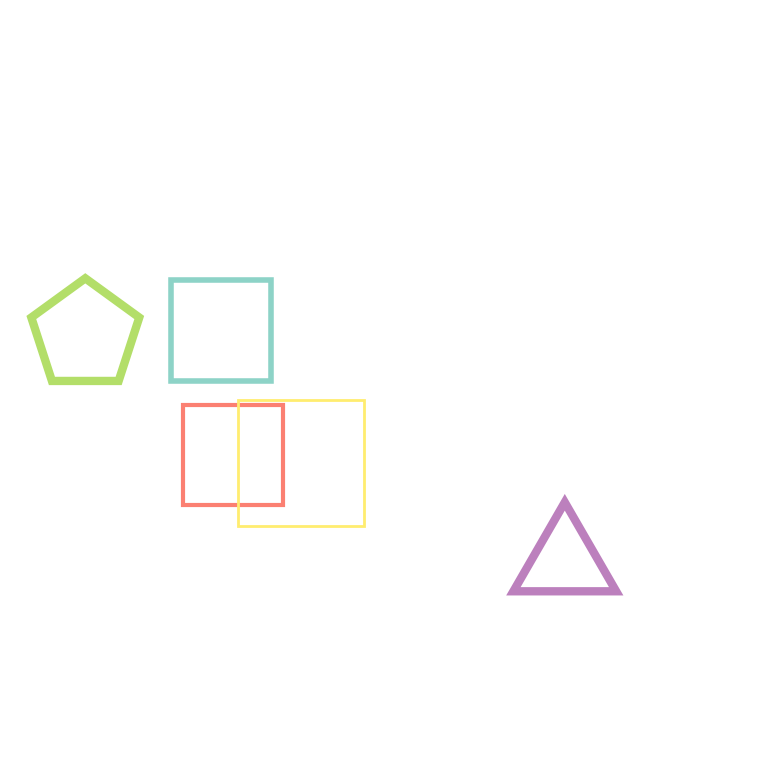[{"shape": "square", "thickness": 2, "radius": 0.33, "center": [0.287, 0.57]}, {"shape": "square", "thickness": 1.5, "radius": 0.32, "center": [0.303, 0.409]}, {"shape": "pentagon", "thickness": 3, "radius": 0.37, "center": [0.111, 0.565]}, {"shape": "triangle", "thickness": 3, "radius": 0.39, "center": [0.733, 0.271]}, {"shape": "square", "thickness": 1, "radius": 0.41, "center": [0.391, 0.398]}]